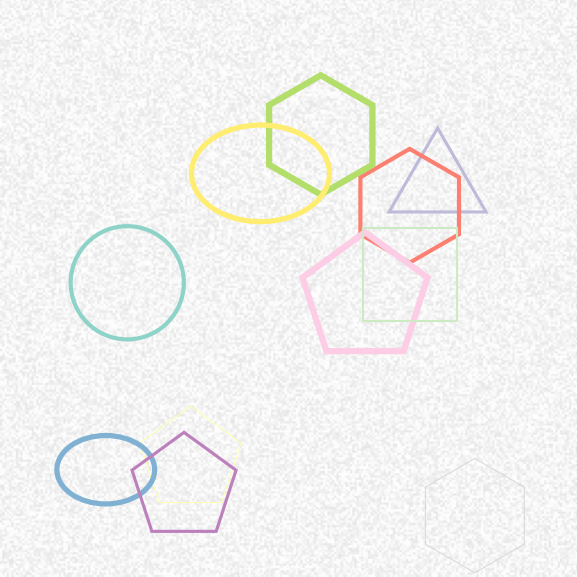[{"shape": "circle", "thickness": 2, "radius": 0.49, "center": [0.22, 0.509]}, {"shape": "pentagon", "thickness": 0.5, "radius": 0.46, "center": [0.33, 0.203]}, {"shape": "triangle", "thickness": 1.5, "radius": 0.48, "center": [0.758, 0.681]}, {"shape": "hexagon", "thickness": 2, "radius": 0.49, "center": [0.709, 0.643]}, {"shape": "oval", "thickness": 2.5, "radius": 0.42, "center": [0.183, 0.186]}, {"shape": "hexagon", "thickness": 3, "radius": 0.52, "center": [0.555, 0.765]}, {"shape": "pentagon", "thickness": 3, "radius": 0.57, "center": [0.632, 0.483]}, {"shape": "hexagon", "thickness": 0.5, "radius": 0.49, "center": [0.822, 0.106]}, {"shape": "pentagon", "thickness": 1.5, "radius": 0.47, "center": [0.319, 0.156]}, {"shape": "square", "thickness": 1, "radius": 0.41, "center": [0.709, 0.524]}, {"shape": "oval", "thickness": 2.5, "radius": 0.6, "center": [0.451, 0.699]}]